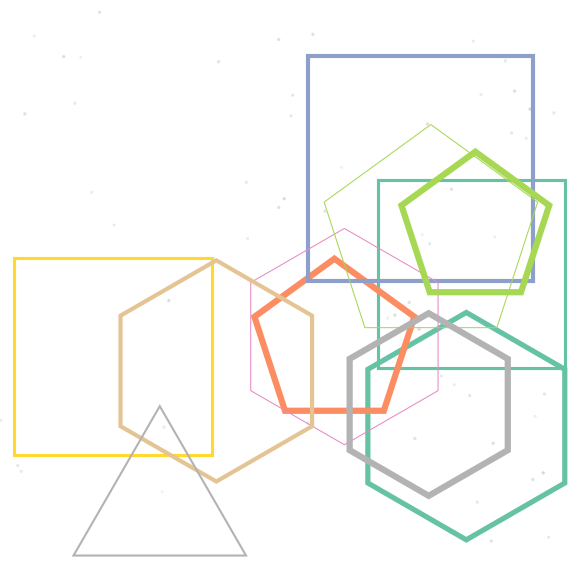[{"shape": "square", "thickness": 1.5, "radius": 0.81, "center": [0.816, 0.525]}, {"shape": "hexagon", "thickness": 2.5, "radius": 0.98, "center": [0.807, 0.261]}, {"shape": "pentagon", "thickness": 3, "radius": 0.73, "center": [0.579, 0.406]}, {"shape": "square", "thickness": 2, "radius": 0.97, "center": [0.728, 0.707]}, {"shape": "hexagon", "thickness": 0.5, "radius": 0.94, "center": [0.596, 0.416]}, {"shape": "pentagon", "thickness": 3, "radius": 0.67, "center": [0.823, 0.602]}, {"shape": "pentagon", "thickness": 0.5, "radius": 0.97, "center": [0.746, 0.589]}, {"shape": "square", "thickness": 1.5, "radius": 0.85, "center": [0.196, 0.382]}, {"shape": "hexagon", "thickness": 2, "radius": 0.96, "center": [0.375, 0.357]}, {"shape": "triangle", "thickness": 1, "radius": 0.86, "center": [0.277, 0.123]}, {"shape": "hexagon", "thickness": 3, "radius": 0.79, "center": [0.742, 0.299]}]